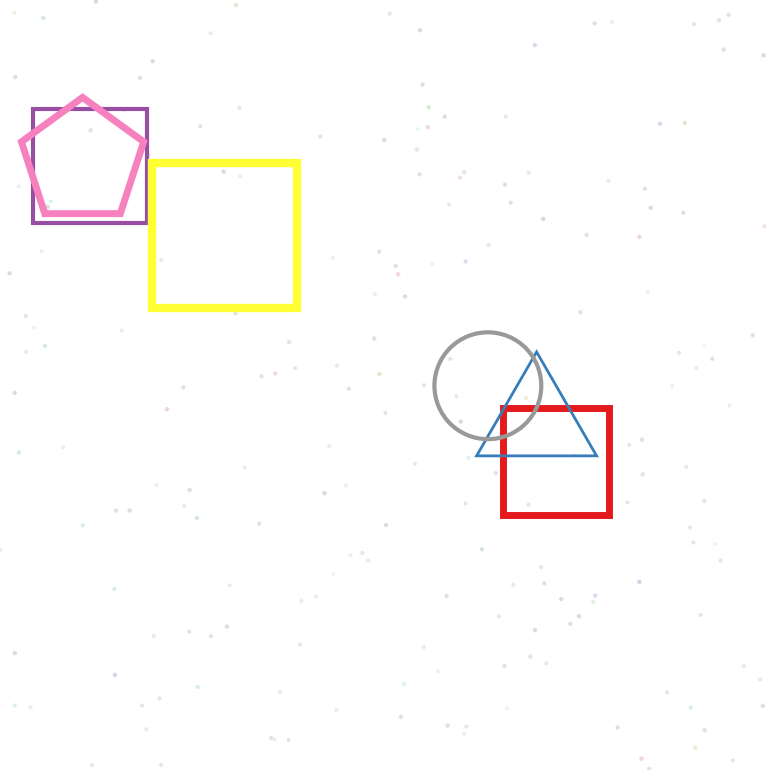[{"shape": "square", "thickness": 2.5, "radius": 0.35, "center": [0.722, 0.401]}, {"shape": "triangle", "thickness": 1, "radius": 0.45, "center": [0.697, 0.453]}, {"shape": "square", "thickness": 1.5, "radius": 0.37, "center": [0.116, 0.784]}, {"shape": "square", "thickness": 3, "radius": 0.47, "center": [0.292, 0.694]}, {"shape": "pentagon", "thickness": 2.5, "radius": 0.42, "center": [0.107, 0.79]}, {"shape": "circle", "thickness": 1.5, "radius": 0.35, "center": [0.634, 0.499]}]